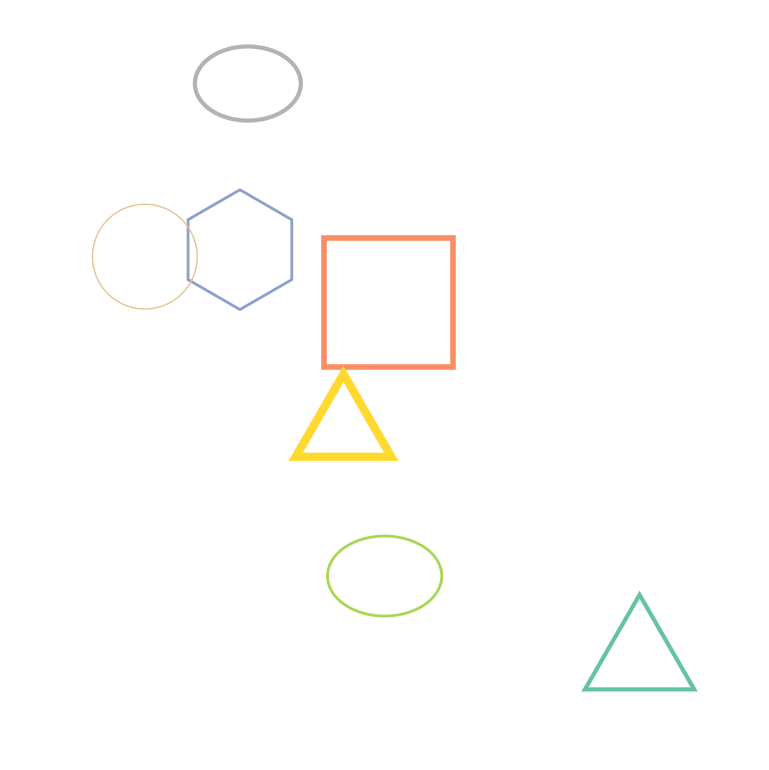[{"shape": "triangle", "thickness": 1.5, "radius": 0.41, "center": [0.831, 0.146]}, {"shape": "square", "thickness": 2, "radius": 0.42, "center": [0.505, 0.607]}, {"shape": "hexagon", "thickness": 1, "radius": 0.39, "center": [0.312, 0.676]}, {"shape": "oval", "thickness": 1, "radius": 0.37, "center": [0.5, 0.252]}, {"shape": "triangle", "thickness": 3, "radius": 0.36, "center": [0.446, 0.443]}, {"shape": "circle", "thickness": 0.5, "radius": 0.34, "center": [0.188, 0.667]}, {"shape": "oval", "thickness": 1.5, "radius": 0.34, "center": [0.322, 0.892]}]